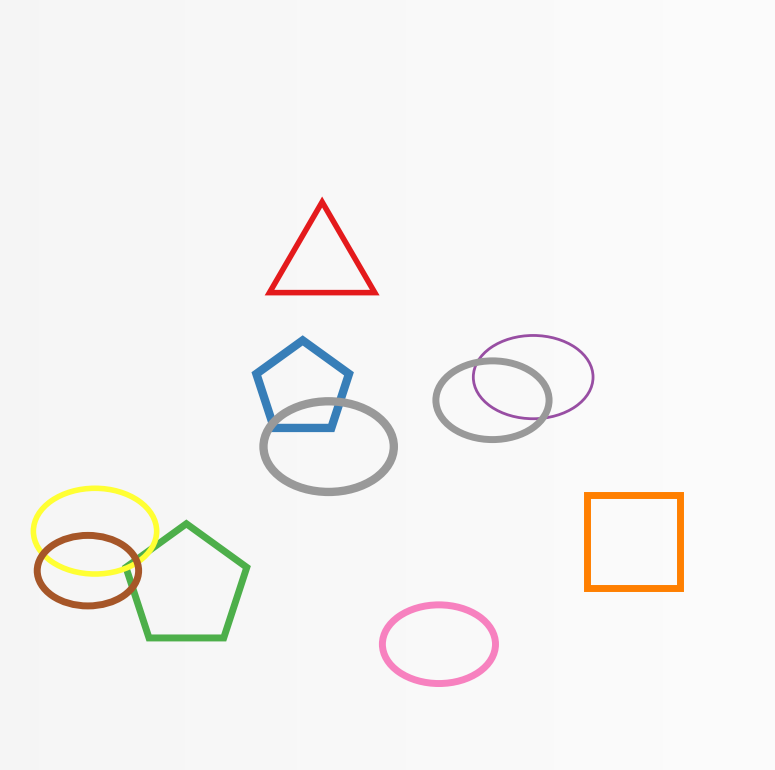[{"shape": "triangle", "thickness": 2, "radius": 0.39, "center": [0.416, 0.659]}, {"shape": "pentagon", "thickness": 3, "radius": 0.31, "center": [0.391, 0.495]}, {"shape": "pentagon", "thickness": 2.5, "radius": 0.41, "center": [0.24, 0.238]}, {"shape": "oval", "thickness": 1, "radius": 0.39, "center": [0.688, 0.51]}, {"shape": "square", "thickness": 2.5, "radius": 0.3, "center": [0.817, 0.297]}, {"shape": "oval", "thickness": 2, "radius": 0.4, "center": [0.123, 0.31]}, {"shape": "oval", "thickness": 2.5, "radius": 0.33, "center": [0.113, 0.259]}, {"shape": "oval", "thickness": 2.5, "radius": 0.36, "center": [0.566, 0.163]}, {"shape": "oval", "thickness": 3, "radius": 0.42, "center": [0.424, 0.42]}, {"shape": "oval", "thickness": 2.5, "radius": 0.37, "center": [0.635, 0.48]}]